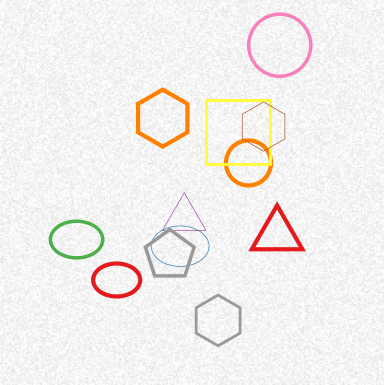[{"shape": "triangle", "thickness": 3, "radius": 0.38, "center": [0.72, 0.391]}, {"shape": "oval", "thickness": 3, "radius": 0.31, "center": [0.303, 0.273]}, {"shape": "oval", "thickness": 0.5, "radius": 0.38, "center": [0.468, 0.361]}, {"shape": "oval", "thickness": 2.5, "radius": 0.34, "center": [0.199, 0.378]}, {"shape": "triangle", "thickness": 0.5, "radius": 0.33, "center": [0.479, 0.434]}, {"shape": "circle", "thickness": 3, "radius": 0.29, "center": [0.645, 0.577]}, {"shape": "hexagon", "thickness": 3, "radius": 0.37, "center": [0.423, 0.693]}, {"shape": "square", "thickness": 2, "radius": 0.41, "center": [0.618, 0.657]}, {"shape": "hexagon", "thickness": 0.5, "radius": 0.32, "center": [0.685, 0.671]}, {"shape": "circle", "thickness": 2.5, "radius": 0.4, "center": [0.727, 0.883]}, {"shape": "pentagon", "thickness": 2.5, "radius": 0.33, "center": [0.441, 0.337]}, {"shape": "hexagon", "thickness": 2, "radius": 0.33, "center": [0.567, 0.168]}]